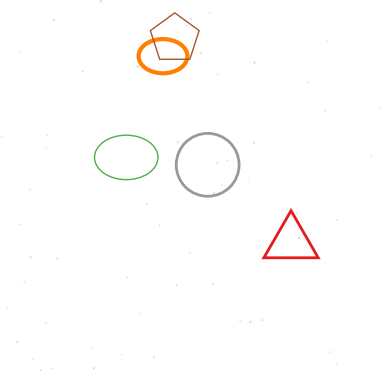[{"shape": "triangle", "thickness": 2, "radius": 0.41, "center": [0.756, 0.371]}, {"shape": "oval", "thickness": 1, "radius": 0.41, "center": [0.328, 0.591]}, {"shape": "oval", "thickness": 3, "radius": 0.32, "center": [0.423, 0.854]}, {"shape": "pentagon", "thickness": 1, "radius": 0.33, "center": [0.454, 0.9]}, {"shape": "circle", "thickness": 2, "radius": 0.41, "center": [0.539, 0.572]}]